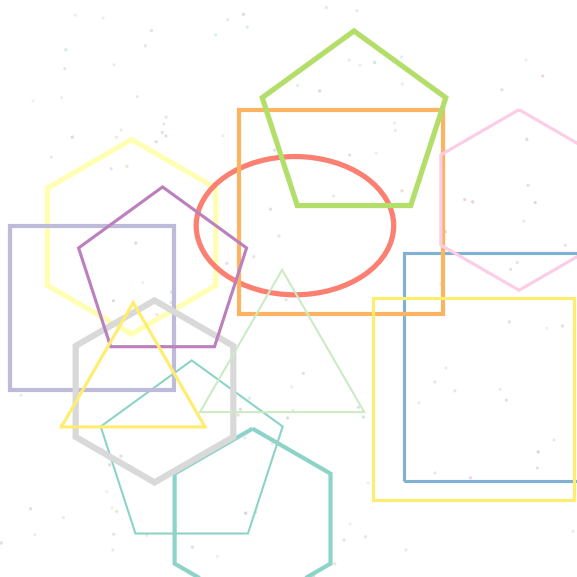[{"shape": "pentagon", "thickness": 1, "radius": 0.83, "center": [0.332, 0.209]}, {"shape": "hexagon", "thickness": 2, "radius": 0.78, "center": [0.437, 0.101]}, {"shape": "hexagon", "thickness": 2.5, "radius": 0.84, "center": [0.228, 0.589]}, {"shape": "square", "thickness": 2, "radius": 0.71, "center": [0.16, 0.465]}, {"shape": "oval", "thickness": 2.5, "radius": 0.86, "center": [0.511, 0.608]}, {"shape": "square", "thickness": 1.5, "radius": 0.99, "center": [0.897, 0.364]}, {"shape": "square", "thickness": 2, "radius": 0.88, "center": [0.59, 0.632]}, {"shape": "pentagon", "thickness": 2.5, "radius": 0.84, "center": [0.613, 0.778]}, {"shape": "hexagon", "thickness": 1.5, "radius": 0.78, "center": [0.899, 0.653]}, {"shape": "hexagon", "thickness": 3, "radius": 0.79, "center": [0.268, 0.321]}, {"shape": "pentagon", "thickness": 1.5, "radius": 0.76, "center": [0.282, 0.523]}, {"shape": "triangle", "thickness": 1, "radius": 0.82, "center": [0.488, 0.368]}, {"shape": "triangle", "thickness": 1.5, "radius": 0.72, "center": [0.231, 0.332]}, {"shape": "square", "thickness": 1.5, "radius": 0.87, "center": [0.82, 0.308]}]